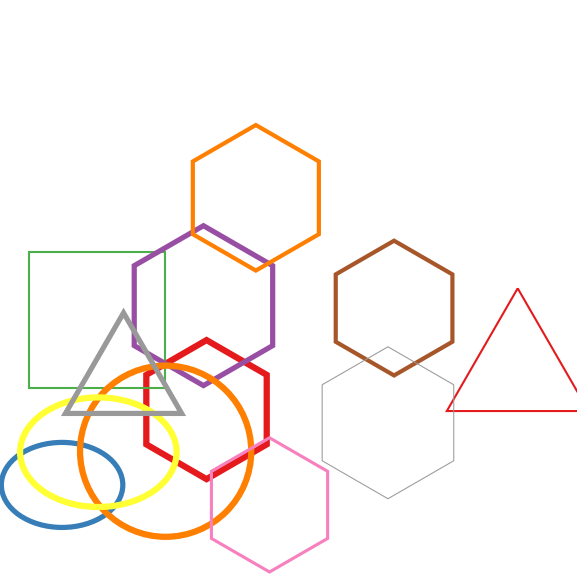[{"shape": "triangle", "thickness": 1, "radius": 0.71, "center": [0.896, 0.358]}, {"shape": "hexagon", "thickness": 3, "radius": 0.6, "center": [0.358, 0.29]}, {"shape": "oval", "thickness": 2.5, "radius": 0.53, "center": [0.107, 0.159]}, {"shape": "square", "thickness": 1, "radius": 0.59, "center": [0.168, 0.445]}, {"shape": "hexagon", "thickness": 2.5, "radius": 0.69, "center": [0.352, 0.47]}, {"shape": "hexagon", "thickness": 2, "radius": 0.63, "center": [0.443, 0.657]}, {"shape": "circle", "thickness": 3, "radius": 0.74, "center": [0.287, 0.218]}, {"shape": "oval", "thickness": 3, "radius": 0.68, "center": [0.17, 0.216]}, {"shape": "hexagon", "thickness": 2, "radius": 0.58, "center": [0.682, 0.466]}, {"shape": "hexagon", "thickness": 1.5, "radius": 0.58, "center": [0.467, 0.125]}, {"shape": "triangle", "thickness": 2.5, "radius": 0.58, "center": [0.214, 0.341]}, {"shape": "hexagon", "thickness": 0.5, "radius": 0.66, "center": [0.672, 0.267]}]